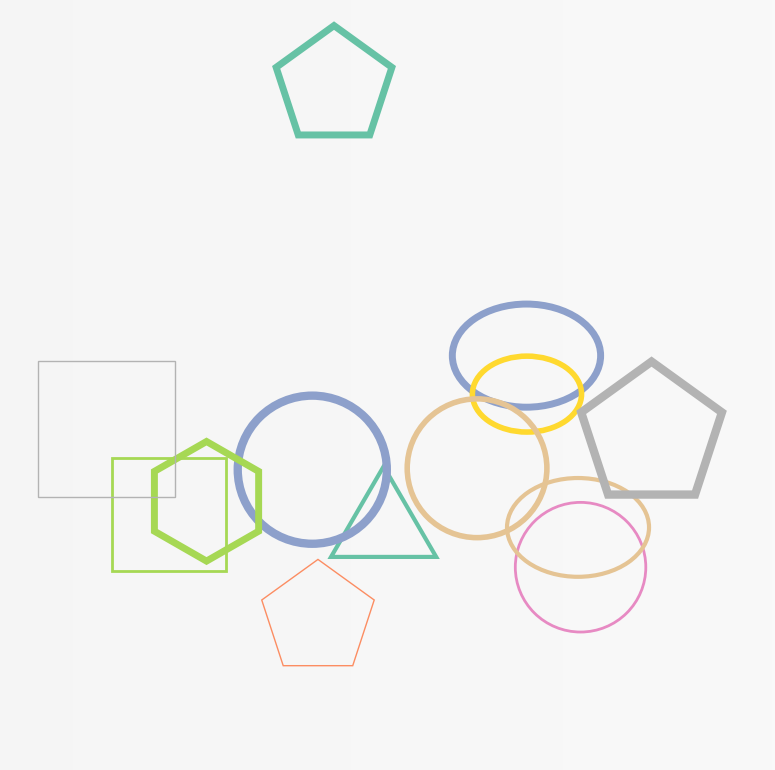[{"shape": "pentagon", "thickness": 2.5, "radius": 0.39, "center": [0.431, 0.888]}, {"shape": "triangle", "thickness": 1.5, "radius": 0.39, "center": [0.495, 0.316]}, {"shape": "pentagon", "thickness": 0.5, "radius": 0.38, "center": [0.41, 0.197]}, {"shape": "oval", "thickness": 2.5, "radius": 0.48, "center": [0.679, 0.538]}, {"shape": "circle", "thickness": 3, "radius": 0.48, "center": [0.403, 0.39]}, {"shape": "circle", "thickness": 1, "radius": 0.42, "center": [0.749, 0.263]}, {"shape": "square", "thickness": 1, "radius": 0.37, "center": [0.218, 0.332]}, {"shape": "hexagon", "thickness": 2.5, "radius": 0.39, "center": [0.266, 0.349]}, {"shape": "oval", "thickness": 2, "radius": 0.35, "center": [0.68, 0.488]}, {"shape": "oval", "thickness": 1.5, "radius": 0.46, "center": [0.746, 0.315]}, {"shape": "circle", "thickness": 2, "radius": 0.45, "center": [0.616, 0.392]}, {"shape": "square", "thickness": 0.5, "radius": 0.44, "center": [0.137, 0.443]}, {"shape": "pentagon", "thickness": 3, "radius": 0.48, "center": [0.841, 0.435]}]